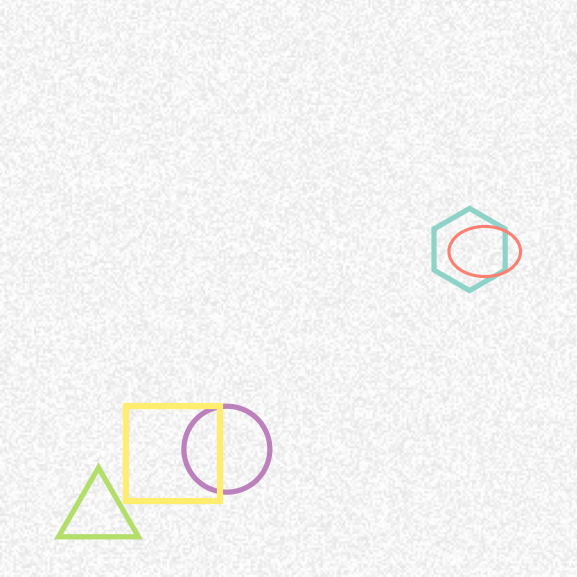[{"shape": "hexagon", "thickness": 2.5, "radius": 0.36, "center": [0.813, 0.567]}, {"shape": "oval", "thickness": 1.5, "radius": 0.31, "center": [0.839, 0.564]}, {"shape": "triangle", "thickness": 2.5, "radius": 0.4, "center": [0.171, 0.11]}, {"shape": "circle", "thickness": 2.5, "radius": 0.37, "center": [0.393, 0.221]}, {"shape": "square", "thickness": 3, "radius": 0.41, "center": [0.3, 0.214]}]